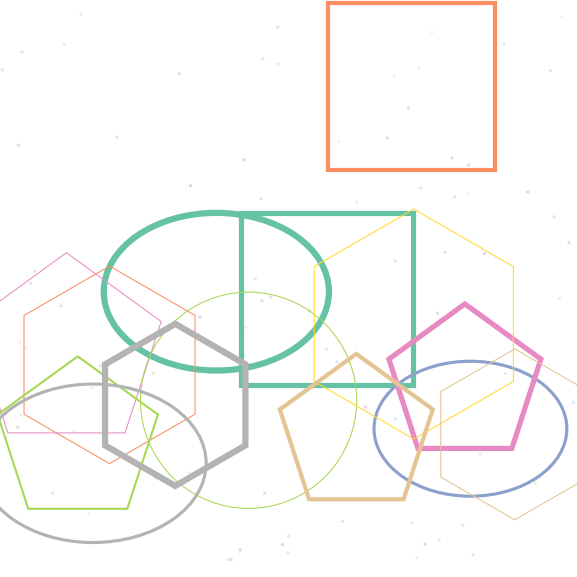[{"shape": "square", "thickness": 2.5, "radius": 0.75, "center": [0.566, 0.481]}, {"shape": "oval", "thickness": 3, "radius": 0.97, "center": [0.375, 0.494]}, {"shape": "square", "thickness": 2, "radius": 0.72, "center": [0.712, 0.849]}, {"shape": "hexagon", "thickness": 0.5, "radius": 0.86, "center": [0.19, 0.367]}, {"shape": "oval", "thickness": 1.5, "radius": 0.83, "center": [0.815, 0.257]}, {"shape": "pentagon", "thickness": 2.5, "radius": 0.69, "center": [0.805, 0.334]}, {"shape": "pentagon", "thickness": 0.5, "radius": 0.86, "center": [0.115, 0.389]}, {"shape": "pentagon", "thickness": 1, "radius": 0.73, "center": [0.135, 0.236]}, {"shape": "circle", "thickness": 0.5, "radius": 0.94, "center": [0.43, 0.306]}, {"shape": "hexagon", "thickness": 0.5, "radius": 1.0, "center": [0.716, 0.438]}, {"shape": "pentagon", "thickness": 2, "radius": 0.7, "center": [0.617, 0.247]}, {"shape": "hexagon", "thickness": 0.5, "radius": 0.74, "center": [0.891, 0.247]}, {"shape": "oval", "thickness": 1.5, "radius": 0.98, "center": [0.161, 0.197]}, {"shape": "hexagon", "thickness": 3, "radius": 0.7, "center": [0.303, 0.298]}]